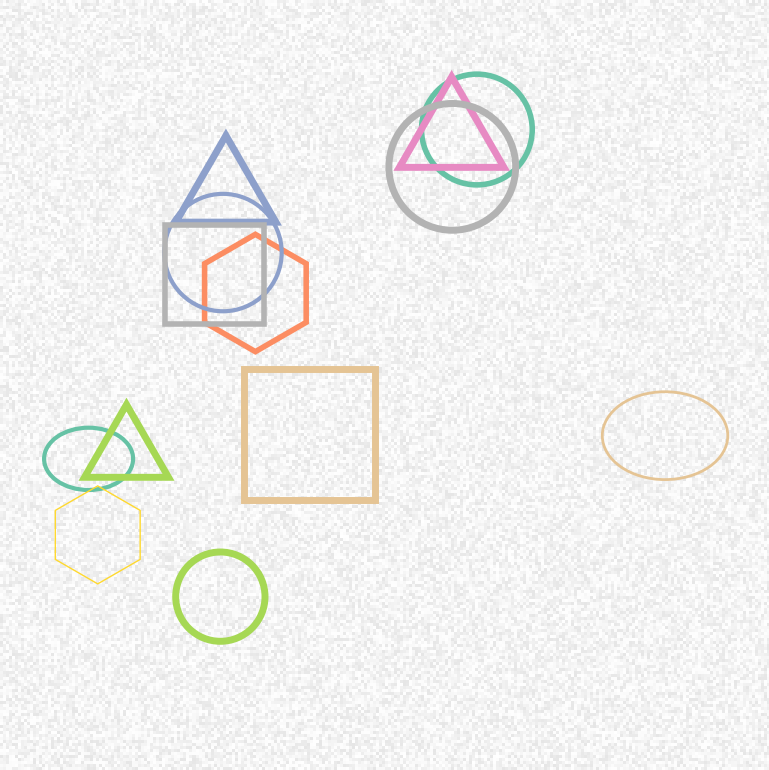[{"shape": "oval", "thickness": 1.5, "radius": 0.29, "center": [0.115, 0.404]}, {"shape": "circle", "thickness": 2, "radius": 0.36, "center": [0.619, 0.832]}, {"shape": "hexagon", "thickness": 2, "radius": 0.38, "center": [0.332, 0.619]}, {"shape": "circle", "thickness": 1.5, "radius": 0.38, "center": [0.29, 0.672]}, {"shape": "triangle", "thickness": 2.5, "radius": 0.37, "center": [0.293, 0.749]}, {"shape": "triangle", "thickness": 2.5, "radius": 0.39, "center": [0.587, 0.822]}, {"shape": "triangle", "thickness": 2.5, "radius": 0.31, "center": [0.164, 0.412]}, {"shape": "circle", "thickness": 2.5, "radius": 0.29, "center": [0.286, 0.225]}, {"shape": "hexagon", "thickness": 0.5, "radius": 0.32, "center": [0.127, 0.305]}, {"shape": "oval", "thickness": 1, "radius": 0.41, "center": [0.864, 0.434]}, {"shape": "square", "thickness": 2.5, "radius": 0.42, "center": [0.402, 0.435]}, {"shape": "circle", "thickness": 2.5, "radius": 0.41, "center": [0.587, 0.783]}, {"shape": "square", "thickness": 2, "radius": 0.32, "center": [0.279, 0.644]}]